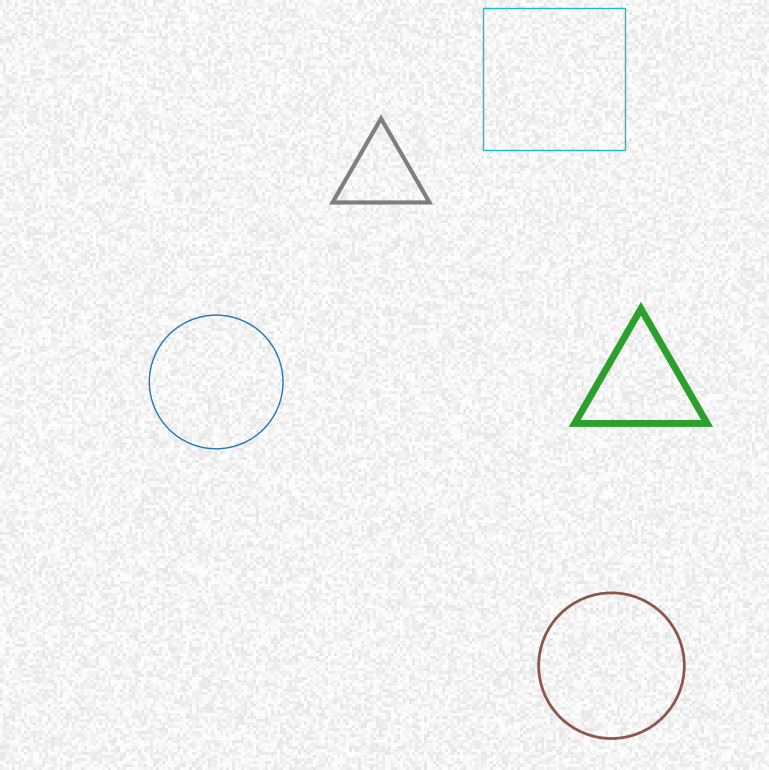[{"shape": "circle", "thickness": 0.5, "radius": 0.43, "center": [0.281, 0.504]}, {"shape": "triangle", "thickness": 2.5, "radius": 0.5, "center": [0.832, 0.5]}, {"shape": "circle", "thickness": 1, "radius": 0.47, "center": [0.794, 0.135]}, {"shape": "triangle", "thickness": 1.5, "radius": 0.36, "center": [0.495, 0.773]}, {"shape": "square", "thickness": 0.5, "radius": 0.46, "center": [0.719, 0.897]}]